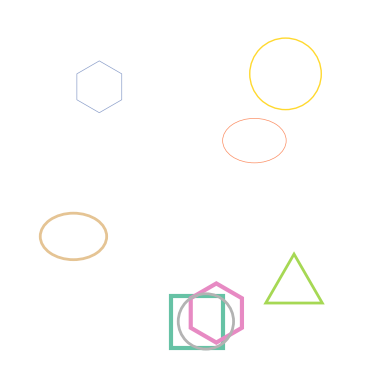[{"shape": "square", "thickness": 3, "radius": 0.34, "center": [0.512, 0.163]}, {"shape": "oval", "thickness": 0.5, "radius": 0.41, "center": [0.661, 0.635]}, {"shape": "hexagon", "thickness": 0.5, "radius": 0.34, "center": [0.258, 0.775]}, {"shape": "hexagon", "thickness": 3, "radius": 0.38, "center": [0.562, 0.187]}, {"shape": "triangle", "thickness": 2, "radius": 0.42, "center": [0.764, 0.255]}, {"shape": "circle", "thickness": 1, "radius": 0.46, "center": [0.742, 0.808]}, {"shape": "oval", "thickness": 2, "radius": 0.43, "center": [0.191, 0.386]}, {"shape": "circle", "thickness": 2, "radius": 0.36, "center": [0.535, 0.165]}]